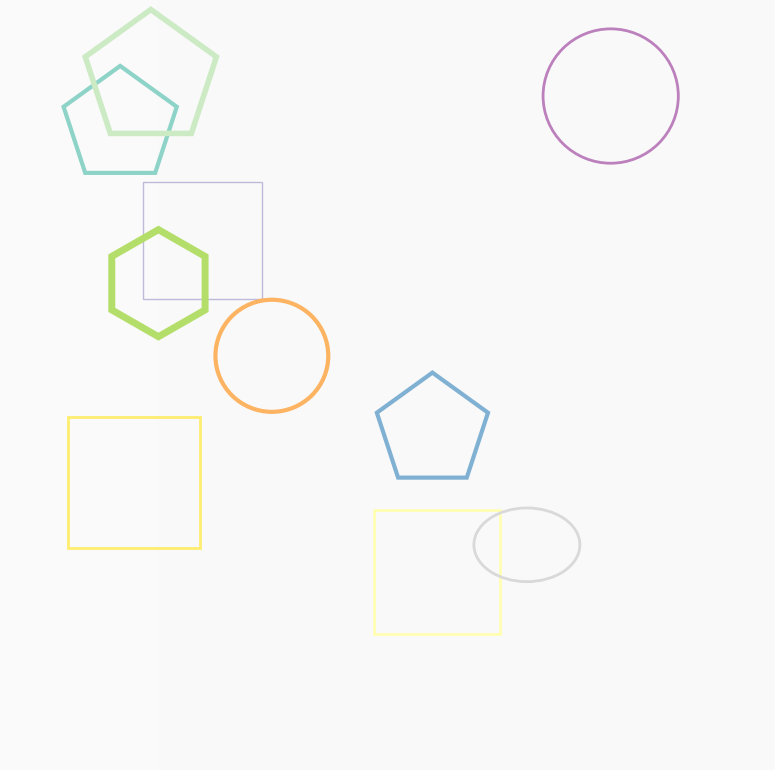[{"shape": "pentagon", "thickness": 1.5, "radius": 0.38, "center": [0.155, 0.838]}, {"shape": "square", "thickness": 1, "radius": 0.4, "center": [0.564, 0.257]}, {"shape": "square", "thickness": 0.5, "radius": 0.38, "center": [0.261, 0.687]}, {"shape": "pentagon", "thickness": 1.5, "radius": 0.38, "center": [0.558, 0.441]}, {"shape": "circle", "thickness": 1.5, "radius": 0.36, "center": [0.351, 0.538]}, {"shape": "hexagon", "thickness": 2.5, "radius": 0.35, "center": [0.204, 0.632]}, {"shape": "oval", "thickness": 1, "radius": 0.34, "center": [0.68, 0.292]}, {"shape": "circle", "thickness": 1, "radius": 0.44, "center": [0.788, 0.875]}, {"shape": "pentagon", "thickness": 2, "radius": 0.44, "center": [0.195, 0.899]}, {"shape": "square", "thickness": 1, "radius": 0.42, "center": [0.173, 0.373]}]